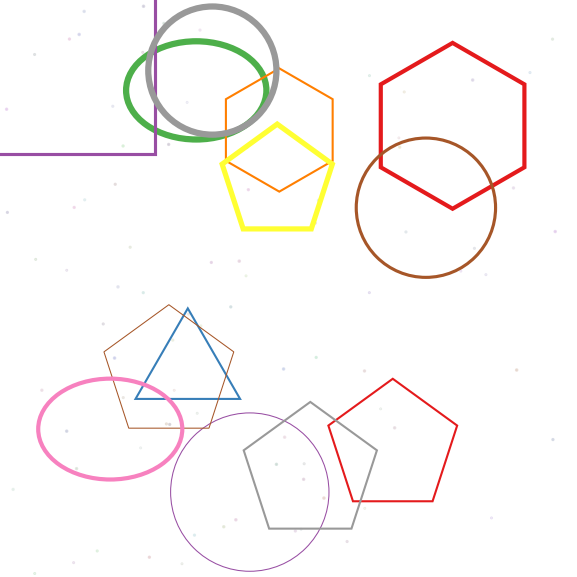[{"shape": "hexagon", "thickness": 2, "radius": 0.72, "center": [0.784, 0.781]}, {"shape": "pentagon", "thickness": 1, "radius": 0.59, "center": [0.68, 0.226]}, {"shape": "triangle", "thickness": 1, "radius": 0.52, "center": [0.325, 0.361]}, {"shape": "oval", "thickness": 3, "radius": 0.61, "center": [0.34, 0.843]}, {"shape": "circle", "thickness": 0.5, "radius": 0.69, "center": [0.433, 0.147]}, {"shape": "square", "thickness": 1.5, "radius": 0.68, "center": [0.133, 0.868]}, {"shape": "hexagon", "thickness": 1, "radius": 0.53, "center": [0.484, 0.774]}, {"shape": "pentagon", "thickness": 2.5, "radius": 0.5, "center": [0.48, 0.684]}, {"shape": "circle", "thickness": 1.5, "radius": 0.6, "center": [0.737, 0.639]}, {"shape": "pentagon", "thickness": 0.5, "radius": 0.59, "center": [0.292, 0.353]}, {"shape": "oval", "thickness": 2, "radius": 0.62, "center": [0.191, 0.256]}, {"shape": "circle", "thickness": 3, "radius": 0.55, "center": [0.368, 0.877]}, {"shape": "pentagon", "thickness": 1, "radius": 0.61, "center": [0.537, 0.182]}]